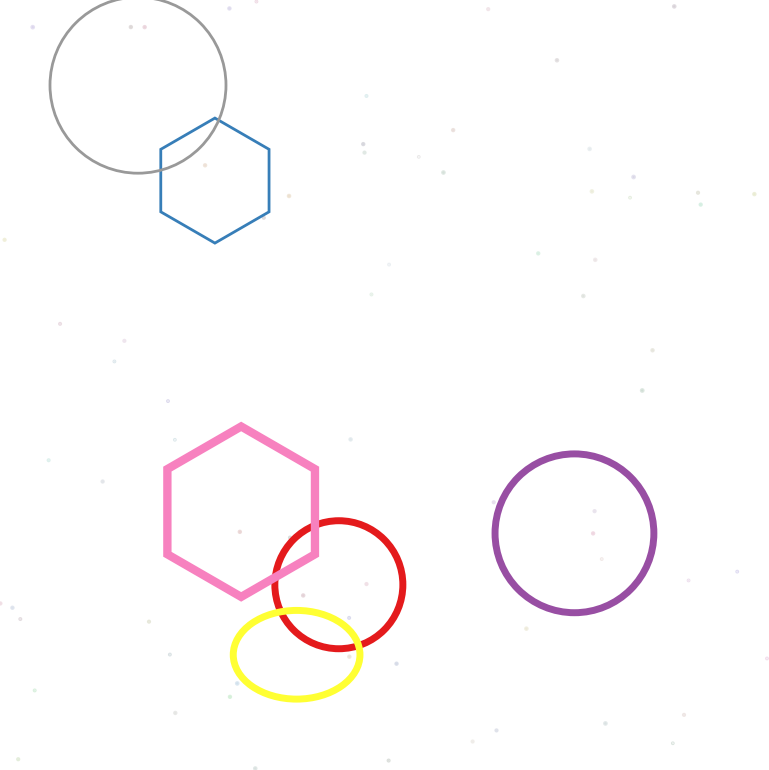[{"shape": "circle", "thickness": 2.5, "radius": 0.42, "center": [0.44, 0.241]}, {"shape": "hexagon", "thickness": 1, "radius": 0.41, "center": [0.279, 0.765]}, {"shape": "circle", "thickness": 2.5, "radius": 0.52, "center": [0.746, 0.307]}, {"shape": "oval", "thickness": 2.5, "radius": 0.41, "center": [0.385, 0.15]}, {"shape": "hexagon", "thickness": 3, "radius": 0.55, "center": [0.313, 0.335]}, {"shape": "circle", "thickness": 1, "radius": 0.57, "center": [0.179, 0.889]}]